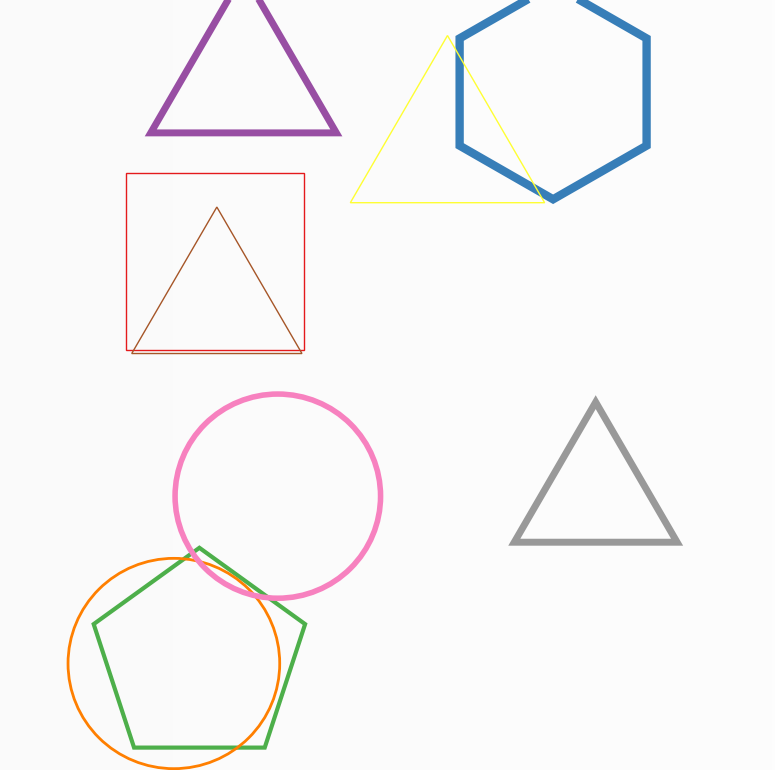[{"shape": "square", "thickness": 0.5, "radius": 0.57, "center": [0.277, 0.66]}, {"shape": "hexagon", "thickness": 3, "radius": 0.7, "center": [0.714, 0.88]}, {"shape": "pentagon", "thickness": 1.5, "radius": 0.72, "center": [0.257, 0.145]}, {"shape": "triangle", "thickness": 2.5, "radius": 0.69, "center": [0.314, 0.897]}, {"shape": "circle", "thickness": 1, "radius": 0.68, "center": [0.224, 0.138]}, {"shape": "triangle", "thickness": 0.5, "radius": 0.72, "center": [0.577, 0.809]}, {"shape": "triangle", "thickness": 0.5, "radius": 0.63, "center": [0.28, 0.604]}, {"shape": "circle", "thickness": 2, "radius": 0.66, "center": [0.358, 0.356]}, {"shape": "triangle", "thickness": 2.5, "radius": 0.61, "center": [0.769, 0.356]}]